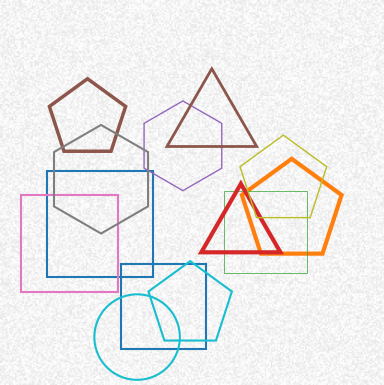[{"shape": "square", "thickness": 1.5, "radius": 0.69, "center": [0.26, 0.418]}, {"shape": "square", "thickness": 1.5, "radius": 0.55, "center": [0.424, 0.205]}, {"shape": "pentagon", "thickness": 3, "radius": 0.68, "center": [0.758, 0.451]}, {"shape": "square", "thickness": 0.5, "radius": 0.54, "center": [0.69, 0.398]}, {"shape": "triangle", "thickness": 3, "radius": 0.59, "center": [0.626, 0.404]}, {"shape": "hexagon", "thickness": 1, "radius": 0.58, "center": [0.475, 0.621]}, {"shape": "pentagon", "thickness": 2.5, "radius": 0.52, "center": [0.227, 0.691]}, {"shape": "triangle", "thickness": 2, "radius": 0.67, "center": [0.55, 0.687]}, {"shape": "square", "thickness": 1.5, "radius": 0.63, "center": [0.181, 0.368]}, {"shape": "hexagon", "thickness": 1.5, "radius": 0.71, "center": [0.262, 0.534]}, {"shape": "pentagon", "thickness": 1, "radius": 0.59, "center": [0.736, 0.531]}, {"shape": "pentagon", "thickness": 1.5, "radius": 0.57, "center": [0.494, 0.208]}, {"shape": "circle", "thickness": 1.5, "radius": 0.56, "center": [0.356, 0.124]}]